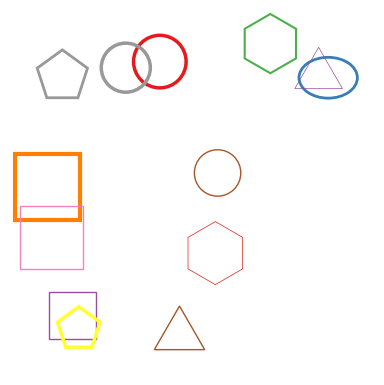[{"shape": "circle", "thickness": 2.5, "radius": 0.34, "center": [0.415, 0.84]}, {"shape": "hexagon", "thickness": 0.5, "radius": 0.41, "center": [0.559, 0.343]}, {"shape": "oval", "thickness": 2, "radius": 0.38, "center": [0.852, 0.798]}, {"shape": "hexagon", "thickness": 1.5, "radius": 0.38, "center": [0.702, 0.887]}, {"shape": "square", "thickness": 1, "radius": 0.3, "center": [0.188, 0.18]}, {"shape": "triangle", "thickness": 0.5, "radius": 0.36, "center": [0.828, 0.806]}, {"shape": "square", "thickness": 3, "radius": 0.42, "center": [0.124, 0.514]}, {"shape": "pentagon", "thickness": 2.5, "radius": 0.29, "center": [0.205, 0.145]}, {"shape": "circle", "thickness": 1, "radius": 0.3, "center": [0.565, 0.551]}, {"shape": "triangle", "thickness": 1, "radius": 0.38, "center": [0.466, 0.13]}, {"shape": "square", "thickness": 1, "radius": 0.41, "center": [0.134, 0.384]}, {"shape": "circle", "thickness": 2.5, "radius": 0.32, "center": [0.327, 0.824]}, {"shape": "pentagon", "thickness": 2, "radius": 0.34, "center": [0.162, 0.802]}]